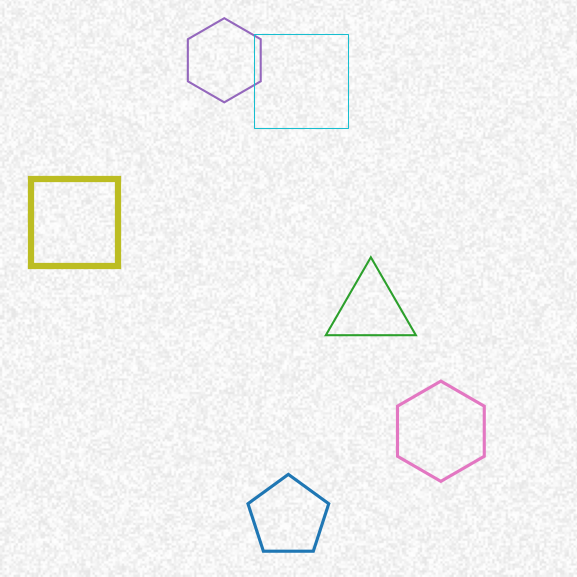[{"shape": "pentagon", "thickness": 1.5, "radius": 0.37, "center": [0.499, 0.104]}, {"shape": "triangle", "thickness": 1, "radius": 0.45, "center": [0.642, 0.464]}, {"shape": "hexagon", "thickness": 1, "radius": 0.36, "center": [0.388, 0.895]}, {"shape": "hexagon", "thickness": 1.5, "radius": 0.43, "center": [0.763, 0.252]}, {"shape": "square", "thickness": 3, "radius": 0.38, "center": [0.129, 0.614]}, {"shape": "square", "thickness": 0.5, "radius": 0.41, "center": [0.521, 0.859]}]